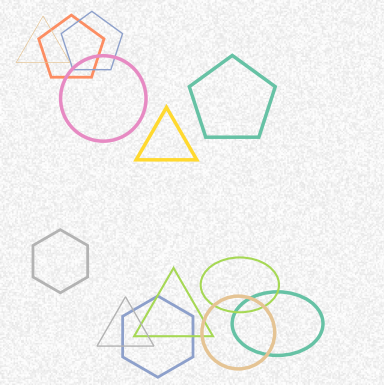[{"shape": "pentagon", "thickness": 2.5, "radius": 0.59, "center": [0.603, 0.739]}, {"shape": "oval", "thickness": 2.5, "radius": 0.59, "center": [0.721, 0.159]}, {"shape": "pentagon", "thickness": 2, "radius": 0.45, "center": [0.185, 0.872]}, {"shape": "hexagon", "thickness": 2, "radius": 0.53, "center": [0.41, 0.126]}, {"shape": "pentagon", "thickness": 1, "radius": 0.42, "center": [0.239, 0.887]}, {"shape": "circle", "thickness": 2.5, "radius": 0.55, "center": [0.268, 0.744]}, {"shape": "oval", "thickness": 1.5, "radius": 0.51, "center": [0.623, 0.26]}, {"shape": "triangle", "thickness": 1.5, "radius": 0.59, "center": [0.451, 0.186]}, {"shape": "triangle", "thickness": 2.5, "radius": 0.45, "center": [0.432, 0.63]}, {"shape": "circle", "thickness": 2.5, "radius": 0.47, "center": [0.619, 0.136]}, {"shape": "triangle", "thickness": 0.5, "radius": 0.4, "center": [0.112, 0.878]}, {"shape": "hexagon", "thickness": 2, "radius": 0.41, "center": [0.157, 0.321]}, {"shape": "triangle", "thickness": 1, "radius": 0.43, "center": [0.326, 0.144]}]